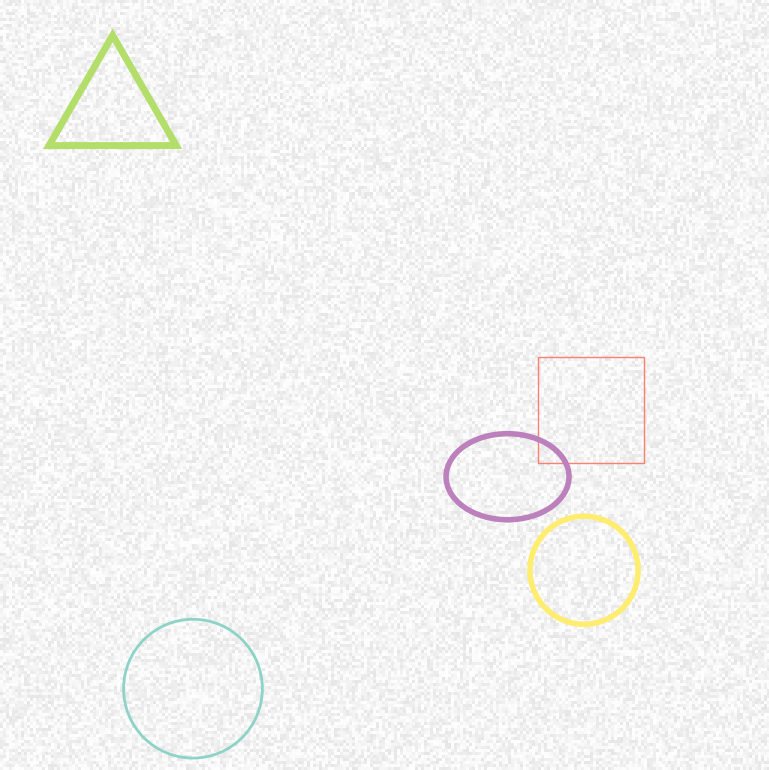[{"shape": "circle", "thickness": 1, "radius": 0.45, "center": [0.251, 0.106]}, {"shape": "square", "thickness": 0.5, "radius": 0.34, "center": [0.767, 0.468]}, {"shape": "triangle", "thickness": 2.5, "radius": 0.48, "center": [0.146, 0.859]}, {"shape": "oval", "thickness": 2, "radius": 0.4, "center": [0.659, 0.381]}, {"shape": "circle", "thickness": 2, "radius": 0.35, "center": [0.758, 0.259]}]